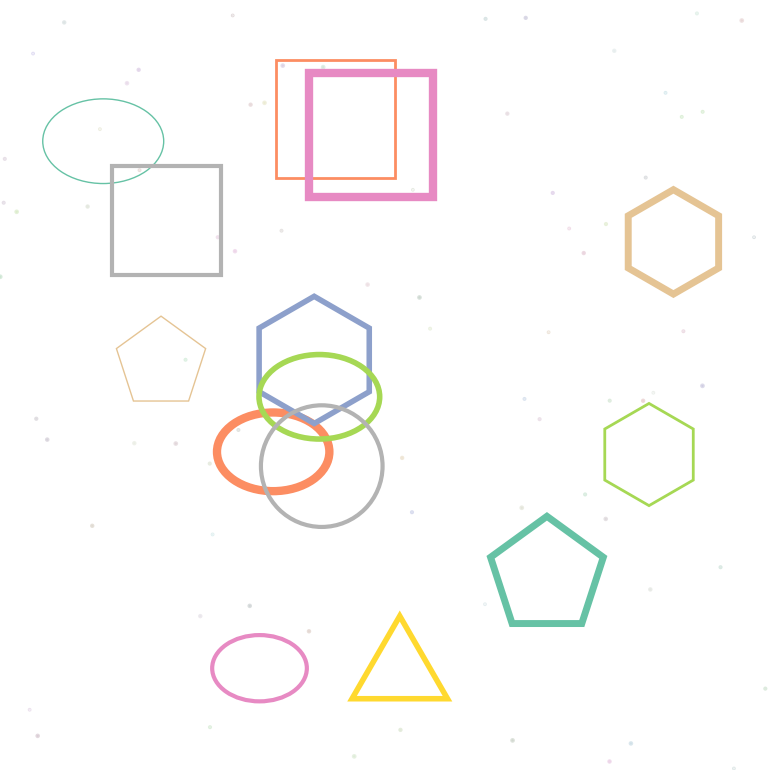[{"shape": "pentagon", "thickness": 2.5, "radius": 0.38, "center": [0.71, 0.252]}, {"shape": "oval", "thickness": 0.5, "radius": 0.39, "center": [0.134, 0.817]}, {"shape": "square", "thickness": 1, "radius": 0.38, "center": [0.436, 0.845]}, {"shape": "oval", "thickness": 3, "radius": 0.36, "center": [0.355, 0.413]}, {"shape": "hexagon", "thickness": 2, "radius": 0.41, "center": [0.408, 0.533]}, {"shape": "square", "thickness": 3, "radius": 0.4, "center": [0.482, 0.825]}, {"shape": "oval", "thickness": 1.5, "radius": 0.31, "center": [0.337, 0.132]}, {"shape": "hexagon", "thickness": 1, "radius": 0.33, "center": [0.843, 0.41]}, {"shape": "oval", "thickness": 2, "radius": 0.39, "center": [0.415, 0.485]}, {"shape": "triangle", "thickness": 2, "radius": 0.36, "center": [0.519, 0.128]}, {"shape": "pentagon", "thickness": 0.5, "radius": 0.3, "center": [0.209, 0.528]}, {"shape": "hexagon", "thickness": 2.5, "radius": 0.34, "center": [0.875, 0.686]}, {"shape": "circle", "thickness": 1.5, "radius": 0.39, "center": [0.418, 0.395]}, {"shape": "square", "thickness": 1.5, "radius": 0.35, "center": [0.216, 0.714]}]